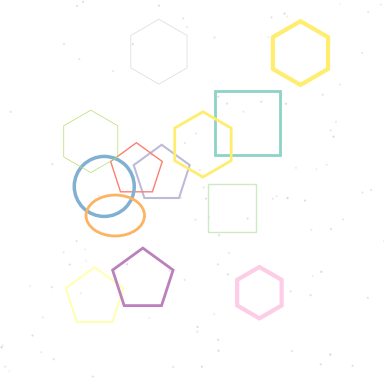[{"shape": "square", "thickness": 2, "radius": 0.42, "center": [0.643, 0.68]}, {"shape": "pentagon", "thickness": 1.5, "radius": 0.39, "center": [0.246, 0.227]}, {"shape": "pentagon", "thickness": 1.5, "radius": 0.38, "center": [0.42, 0.548]}, {"shape": "pentagon", "thickness": 1, "radius": 0.35, "center": [0.354, 0.559]}, {"shape": "circle", "thickness": 2.5, "radius": 0.39, "center": [0.271, 0.516]}, {"shape": "oval", "thickness": 2, "radius": 0.38, "center": [0.299, 0.44]}, {"shape": "hexagon", "thickness": 0.5, "radius": 0.41, "center": [0.236, 0.633]}, {"shape": "hexagon", "thickness": 3, "radius": 0.33, "center": [0.674, 0.24]}, {"shape": "hexagon", "thickness": 0.5, "radius": 0.42, "center": [0.413, 0.866]}, {"shape": "pentagon", "thickness": 2, "radius": 0.41, "center": [0.371, 0.273]}, {"shape": "square", "thickness": 1, "radius": 0.31, "center": [0.601, 0.461]}, {"shape": "hexagon", "thickness": 2, "radius": 0.42, "center": [0.527, 0.625]}, {"shape": "hexagon", "thickness": 3, "radius": 0.41, "center": [0.78, 0.862]}]